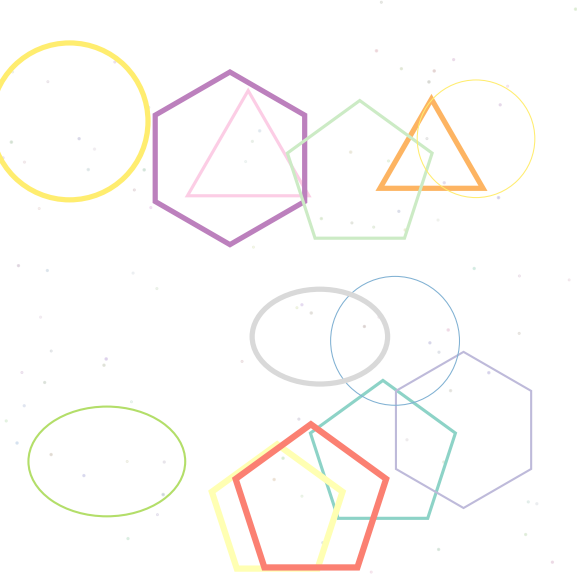[{"shape": "pentagon", "thickness": 1.5, "radius": 0.66, "center": [0.663, 0.208]}, {"shape": "pentagon", "thickness": 3, "radius": 0.59, "center": [0.48, 0.111]}, {"shape": "hexagon", "thickness": 1, "radius": 0.68, "center": [0.803, 0.255]}, {"shape": "pentagon", "thickness": 3, "radius": 0.69, "center": [0.538, 0.127]}, {"shape": "circle", "thickness": 0.5, "radius": 0.56, "center": [0.684, 0.409]}, {"shape": "triangle", "thickness": 2.5, "radius": 0.51, "center": [0.747, 0.725]}, {"shape": "oval", "thickness": 1, "radius": 0.68, "center": [0.185, 0.2]}, {"shape": "triangle", "thickness": 1.5, "radius": 0.61, "center": [0.43, 0.721]}, {"shape": "oval", "thickness": 2.5, "radius": 0.59, "center": [0.554, 0.416]}, {"shape": "hexagon", "thickness": 2.5, "radius": 0.75, "center": [0.398, 0.725]}, {"shape": "pentagon", "thickness": 1.5, "radius": 0.66, "center": [0.623, 0.693]}, {"shape": "circle", "thickness": 0.5, "radius": 0.51, "center": [0.824, 0.759]}, {"shape": "circle", "thickness": 2.5, "radius": 0.68, "center": [0.12, 0.789]}]